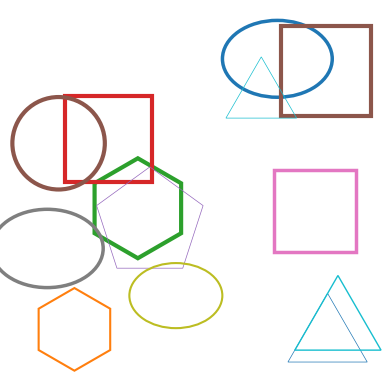[{"shape": "oval", "thickness": 2.5, "radius": 0.71, "center": [0.72, 0.847]}, {"shape": "triangle", "thickness": 0.5, "radius": 0.59, "center": [0.851, 0.119]}, {"shape": "hexagon", "thickness": 1.5, "radius": 0.54, "center": [0.193, 0.144]}, {"shape": "hexagon", "thickness": 3, "radius": 0.65, "center": [0.358, 0.459]}, {"shape": "square", "thickness": 3, "radius": 0.56, "center": [0.282, 0.638]}, {"shape": "pentagon", "thickness": 0.5, "radius": 0.73, "center": [0.389, 0.421]}, {"shape": "square", "thickness": 3, "radius": 0.59, "center": [0.847, 0.815]}, {"shape": "circle", "thickness": 3, "radius": 0.6, "center": [0.152, 0.628]}, {"shape": "square", "thickness": 2.5, "radius": 0.53, "center": [0.819, 0.453]}, {"shape": "oval", "thickness": 2.5, "radius": 0.73, "center": [0.123, 0.355]}, {"shape": "oval", "thickness": 1.5, "radius": 0.6, "center": [0.457, 0.232]}, {"shape": "triangle", "thickness": 1, "radius": 0.65, "center": [0.878, 0.155]}, {"shape": "triangle", "thickness": 0.5, "radius": 0.53, "center": [0.679, 0.746]}]